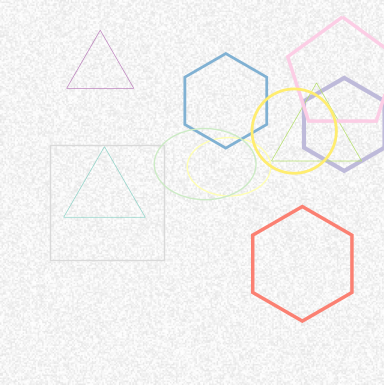[{"shape": "triangle", "thickness": 0.5, "radius": 0.61, "center": [0.271, 0.497]}, {"shape": "oval", "thickness": 1, "radius": 0.54, "center": [0.595, 0.567]}, {"shape": "hexagon", "thickness": 3, "radius": 0.6, "center": [0.894, 0.677]}, {"shape": "hexagon", "thickness": 2.5, "radius": 0.74, "center": [0.785, 0.315]}, {"shape": "hexagon", "thickness": 2, "radius": 0.61, "center": [0.586, 0.738]}, {"shape": "triangle", "thickness": 0.5, "radius": 0.68, "center": [0.822, 0.649]}, {"shape": "pentagon", "thickness": 2.5, "radius": 0.75, "center": [0.889, 0.806]}, {"shape": "square", "thickness": 1, "radius": 0.75, "center": [0.278, 0.474]}, {"shape": "triangle", "thickness": 0.5, "radius": 0.5, "center": [0.26, 0.821]}, {"shape": "oval", "thickness": 1, "radius": 0.66, "center": [0.533, 0.574]}, {"shape": "circle", "thickness": 2, "radius": 0.55, "center": [0.764, 0.659]}]